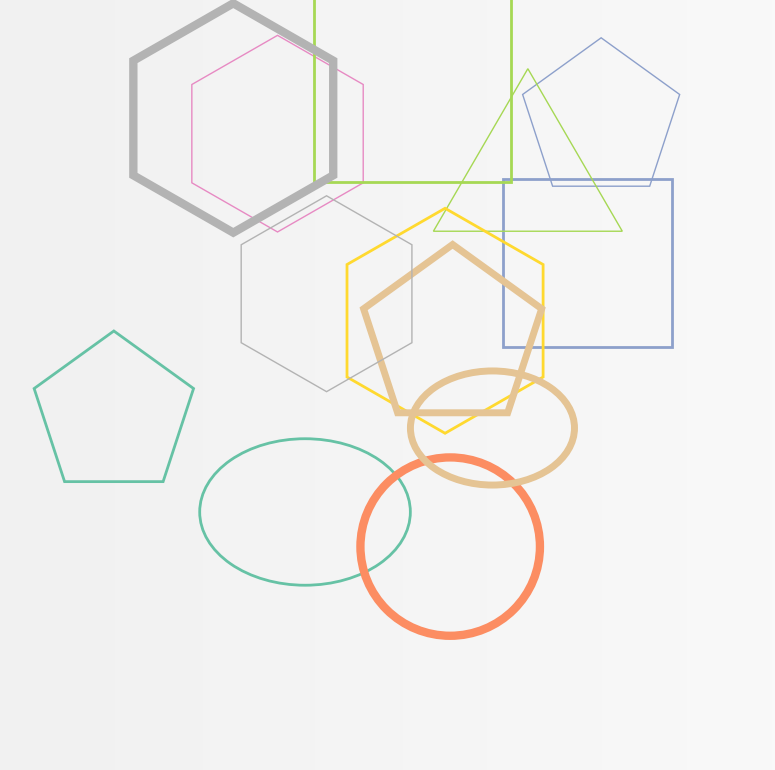[{"shape": "oval", "thickness": 1, "radius": 0.68, "center": [0.394, 0.335]}, {"shape": "pentagon", "thickness": 1, "radius": 0.54, "center": [0.147, 0.462]}, {"shape": "circle", "thickness": 3, "radius": 0.58, "center": [0.581, 0.29]}, {"shape": "square", "thickness": 1, "radius": 0.54, "center": [0.759, 0.658]}, {"shape": "pentagon", "thickness": 0.5, "radius": 0.53, "center": [0.776, 0.844]}, {"shape": "hexagon", "thickness": 0.5, "radius": 0.64, "center": [0.358, 0.826]}, {"shape": "square", "thickness": 1, "radius": 0.63, "center": [0.532, 0.891]}, {"shape": "triangle", "thickness": 0.5, "radius": 0.7, "center": [0.681, 0.77]}, {"shape": "hexagon", "thickness": 1, "radius": 0.73, "center": [0.574, 0.583]}, {"shape": "oval", "thickness": 2.5, "radius": 0.53, "center": [0.635, 0.444]}, {"shape": "pentagon", "thickness": 2.5, "radius": 0.6, "center": [0.584, 0.562]}, {"shape": "hexagon", "thickness": 0.5, "radius": 0.64, "center": [0.421, 0.619]}, {"shape": "hexagon", "thickness": 3, "radius": 0.74, "center": [0.301, 0.847]}]